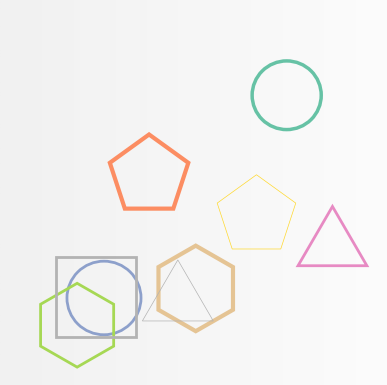[{"shape": "circle", "thickness": 2.5, "radius": 0.45, "center": [0.74, 0.753]}, {"shape": "pentagon", "thickness": 3, "radius": 0.53, "center": [0.385, 0.544]}, {"shape": "circle", "thickness": 2, "radius": 0.48, "center": [0.268, 0.226]}, {"shape": "triangle", "thickness": 2, "radius": 0.51, "center": [0.858, 0.361]}, {"shape": "hexagon", "thickness": 2, "radius": 0.54, "center": [0.199, 0.155]}, {"shape": "pentagon", "thickness": 0.5, "radius": 0.53, "center": [0.662, 0.44]}, {"shape": "hexagon", "thickness": 3, "radius": 0.56, "center": [0.505, 0.251]}, {"shape": "square", "thickness": 2, "radius": 0.52, "center": [0.248, 0.229]}, {"shape": "triangle", "thickness": 0.5, "radius": 0.53, "center": [0.459, 0.219]}]